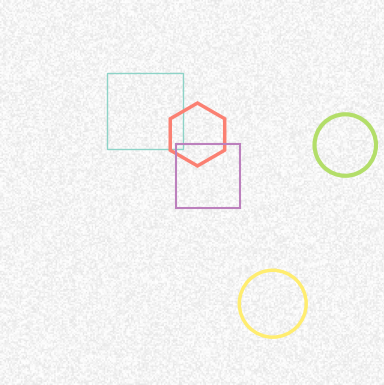[{"shape": "square", "thickness": 1, "radius": 0.49, "center": [0.376, 0.712]}, {"shape": "hexagon", "thickness": 2.5, "radius": 0.41, "center": [0.513, 0.651]}, {"shape": "circle", "thickness": 3, "radius": 0.4, "center": [0.897, 0.623]}, {"shape": "square", "thickness": 1.5, "radius": 0.41, "center": [0.541, 0.543]}, {"shape": "circle", "thickness": 2.5, "radius": 0.43, "center": [0.708, 0.211]}]